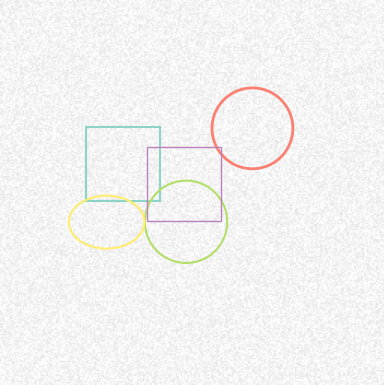[{"shape": "square", "thickness": 1.5, "radius": 0.49, "center": [0.32, 0.574]}, {"shape": "circle", "thickness": 2, "radius": 0.53, "center": [0.656, 0.667]}, {"shape": "circle", "thickness": 1.5, "radius": 0.53, "center": [0.483, 0.424]}, {"shape": "square", "thickness": 1, "radius": 0.48, "center": [0.478, 0.522]}, {"shape": "oval", "thickness": 1.5, "radius": 0.49, "center": [0.277, 0.423]}]